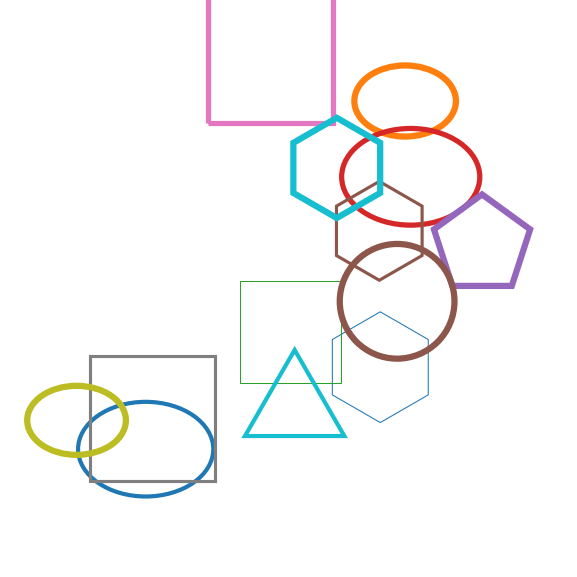[{"shape": "oval", "thickness": 2, "radius": 0.59, "center": [0.252, 0.221]}, {"shape": "hexagon", "thickness": 0.5, "radius": 0.48, "center": [0.659, 0.363]}, {"shape": "oval", "thickness": 3, "radius": 0.44, "center": [0.702, 0.824]}, {"shape": "square", "thickness": 0.5, "radius": 0.44, "center": [0.503, 0.425]}, {"shape": "oval", "thickness": 2.5, "radius": 0.6, "center": [0.711, 0.693]}, {"shape": "pentagon", "thickness": 3, "radius": 0.44, "center": [0.835, 0.575]}, {"shape": "circle", "thickness": 3, "radius": 0.5, "center": [0.688, 0.477]}, {"shape": "hexagon", "thickness": 1.5, "radius": 0.43, "center": [0.657, 0.599]}, {"shape": "square", "thickness": 2.5, "radius": 0.54, "center": [0.469, 0.894]}, {"shape": "square", "thickness": 1.5, "radius": 0.54, "center": [0.265, 0.274]}, {"shape": "oval", "thickness": 3, "radius": 0.43, "center": [0.133, 0.271]}, {"shape": "hexagon", "thickness": 3, "radius": 0.43, "center": [0.583, 0.708]}, {"shape": "triangle", "thickness": 2, "radius": 0.5, "center": [0.51, 0.294]}]